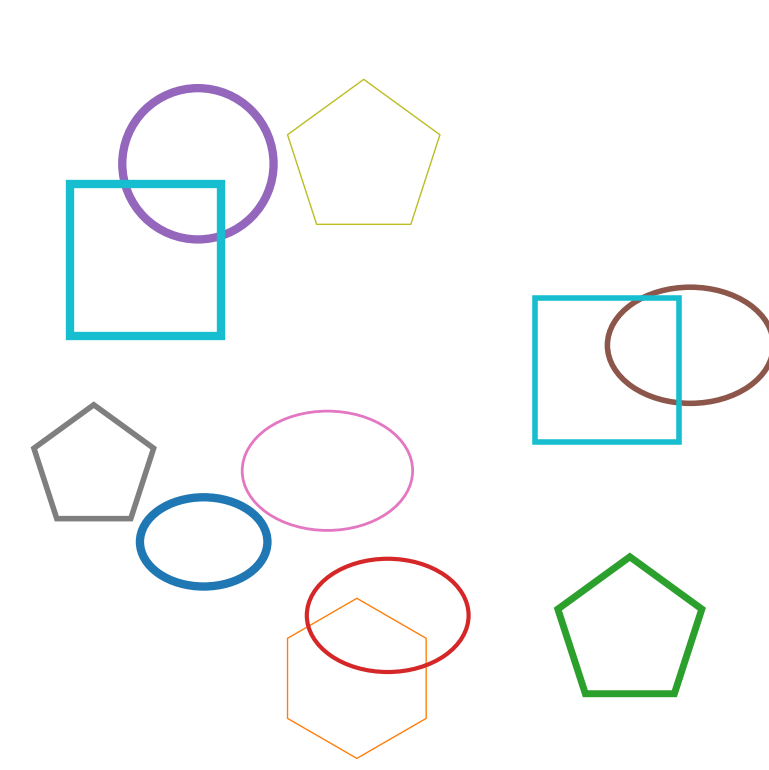[{"shape": "oval", "thickness": 3, "radius": 0.41, "center": [0.265, 0.296]}, {"shape": "hexagon", "thickness": 0.5, "radius": 0.52, "center": [0.463, 0.119]}, {"shape": "pentagon", "thickness": 2.5, "radius": 0.49, "center": [0.818, 0.179]}, {"shape": "oval", "thickness": 1.5, "radius": 0.53, "center": [0.504, 0.201]}, {"shape": "circle", "thickness": 3, "radius": 0.49, "center": [0.257, 0.787]}, {"shape": "oval", "thickness": 2, "radius": 0.54, "center": [0.897, 0.552]}, {"shape": "oval", "thickness": 1, "radius": 0.55, "center": [0.425, 0.389]}, {"shape": "pentagon", "thickness": 2, "radius": 0.41, "center": [0.122, 0.393]}, {"shape": "pentagon", "thickness": 0.5, "radius": 0.52, "center": [0.472, 0.793]}, {"shape": "square", "thickness": 3, "radius": 0.49, "center": [0.189, 0.663]}, {"shape": "square", "thickness": 2, "radius": 0.47, "center": [0.789, 0.519]}]